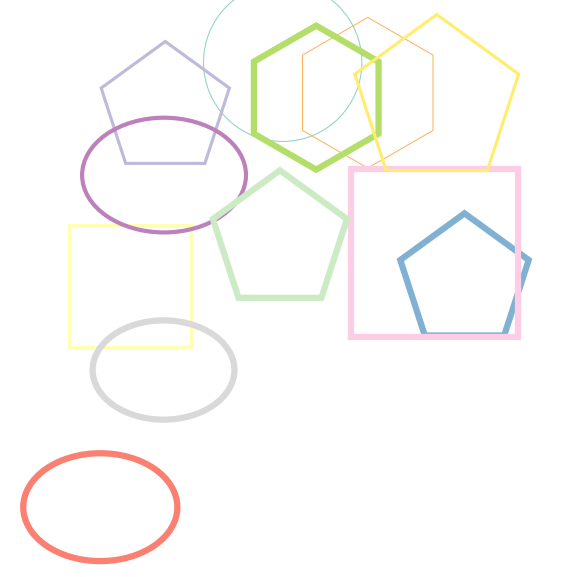[{"shape": "circle", "thickness": 0.5, "radius": 0.69, "center": [0.489, 0.891]}, {"shape": "square", "thickness": 1.5, "radius": 0.53, "center": [0.225, 0.504]}, {"shape": "pentagon", "thickness": 1.5, "radius": 0.58, "center": [0.286, 0.811]}, {"shape": "oval", "thickness": 3, "radius": 0.67, "center": [0.174, 0.121]}, {"shape": "pentagon", "thickness": 3, "radius": 0.58, "center": [0.804, 0.513]}, {"shape": "hexagon", "thickness": 0.5, "radius": 0.65, "center": [0.637, 0.839]}, {"shape": "hexagon", "thickness": 3, "radius": 0.62, "center": [0.548, 0.83]}, {"shape": "square", "thickness": 3, "radius": 0.73, "center": [0.752, 0.562]}, {"shape": "oval", "thickness": 3, "radius": 0.61, "center": [0.283, 0.358]}, {"shape": "oval", "thickness": 2, "radius": 0.71, "center": [0.284, 0.696]}, {"shape": "pentagon", "thickness": 3, "radius": 0.61, "center": [0.485, 0.582]}, {"shape": "pentagon", "thickness": 1.5, "radius": 0.75, "center": [0.756, 0.825]}]